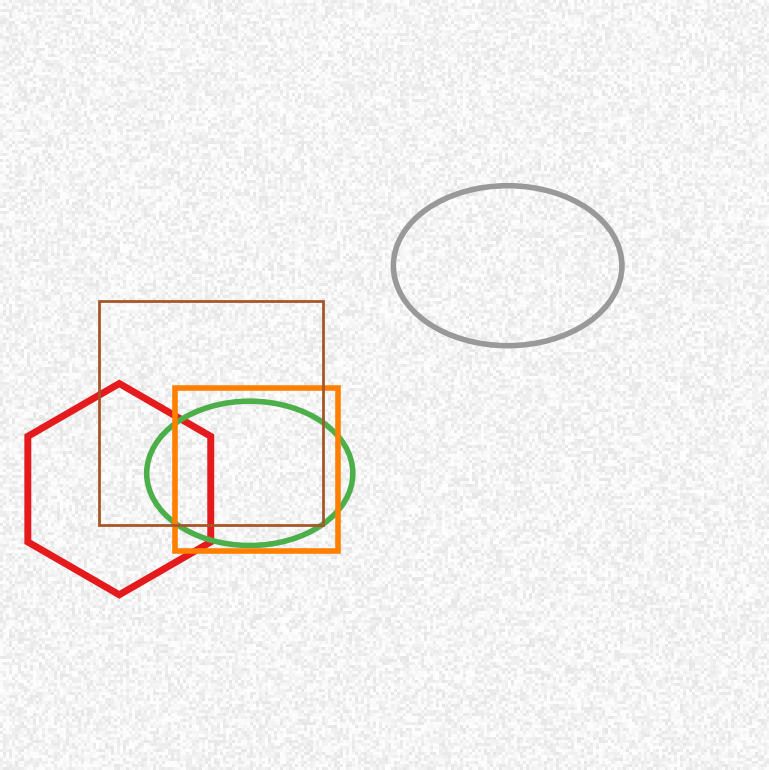[{"shape": "hexagon", "thickness": 2.5, "radius": 0.69, "center": [0.155, 0.365]}, {"shape": "oval", "thickness": 2, "radius": 0.67, "center": [0.324, 0.385]}, {"shape": "square", "thickness": 2, "radius": 0.53, "center": [0.333, 0.39]}, {"shape": "square", "thickness": 1, "radius": 0.73, "center": [0.274, 0.463]}, {"shape": "oval", "thickness": 2, "radius": 0.74, "center": [0.659, 0.655]}]